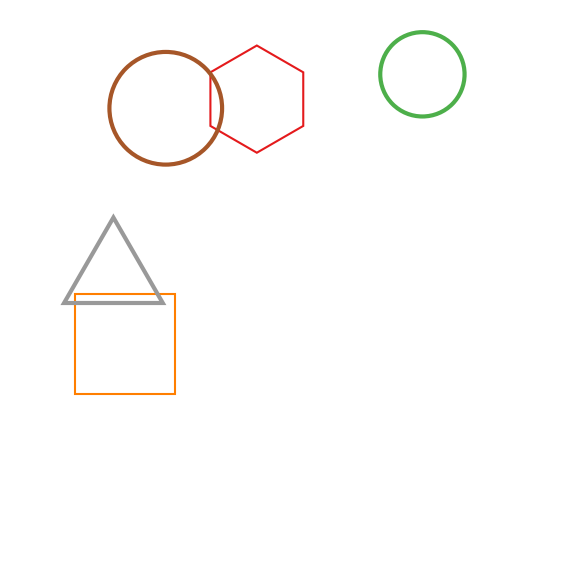[{"shape": "hexagon", "thickness": 1, "radius": 0.46, "center": [0.445, 0.827]}, {"shape": "circle", "thickness": 2, "radius": 0.36, "center": [0.731, 0.87]}, {"shape": "square", "thickness": 1, "radius": 0.43, "center": [0.217, 0.403]}, {"shape": "circle", "thickness": 2, "radius": 0.49, "center": [0.287, 0.812]}, {"shape": "triangle", "thickness": 2, "radius": 0.49, "center": [0.196, 0.524]}]